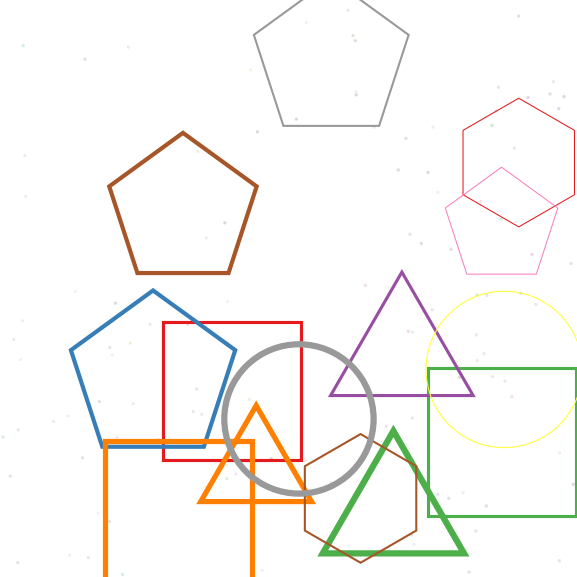[{"shape": "hexagon", "thickness": 0.5, "radius": 0.56, "center": [0.898, 0.718]}, {"shape": "square", "thickness": 1.5, "radius": 0.6, "center": [0.402, 0.323]}, {"shape": "pentagon", "thickness": 2, "radius": 0.75, "center": [0.265, 0.347]}, {"shape": "triangle", "thickness": 3, "radius": 0.71, "center": [0.681, 0.112]}, {"shape": "square", "thickness": 1.5, "radius": 0.64, "center": [0.869, 0.233]}, {"shape": "triangle", "thickness": 1.5, "radius": 0.71, "center": [0.696, 0.385]}, {"shape": "square", "thickness": 2.5, "radius": 0.64, "center": [0.309, 0.108]}, {"shape": "triangle", "thickness": 2.5, "radius": 0.55, "center": [0.444, 0.186]}, {"shape": "circle", "thickness": 0.5, "radius": 0.68, "center": [0.873, 0.359]}, {"shape": "pentagon", "thickness": 2, "radius": 0.67, "center": [0.317, 0.635]}, {"shape": "hexagon", "thickness": 1, "radius": 0.56, "center": [0.624, 0.136]}, {"shape": "pentagon", "thickness": 0.5, "radius": 0.51, "center": [0.869, 0.607]}, {"shape": "circle", "thickness": 3, "radius": 0.65, "center": [0.518, 0.274]}, {"shape": "pentagon", "thickness": 1, "radius": 0.7, "center": [0.574, 0.895]}]